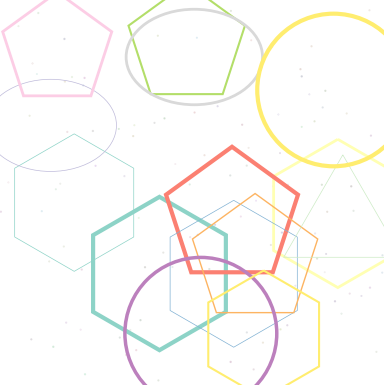[{"shape": "hexagon", "thickness": 3, "radius": 1.0, "center": [0.414, 0.29]}, {"shape": "hexagon", "thickness": 0.5, "radius": 0.89, "center": [0.193, 0.474]}, {"shape": "hexagon", "thickness": 2, "radius": 0.96, "center": [0.877, 0.446]}, {"shape": "oval", "thickness": 0.5, "radius": 0.85, "center": [0.132, 0.674]}, {"shape": "pentagon", "thickness": 3, "radius": 0.9, "center": [0.603, 0.439]}, {"shape": "hexagon", "thickness": 0.5, "radius": 0.95, "center": [0.607, 0.289]}, {"shape": "pentagon", "thickness": 1, "radius": 0.86, "center": [0.663, 0.326]}, {"shape": "pentagon", "thickness": 1.5, "radius": 0.79, "center": [0.485, 0.884]}, {"shape": "pentagon", "thickness": 2, "radius": 0.74, "center": [0.149, 0.872]}, {"shape": "oval", "thickness": 2, "radius": 0.89, "center": [0.505, 0.852]}, {"shape": "circle", "thickness": 2.5, "radius": 0.99, "center": [0.522, 0.134]}, {"shape": "triangle", "thickness": 0.5, "radius": 0.89, "center": [0.89, 0.42]}, {"shape": "circle", "thickness": 3, "radius": 0.99, "center": [0.866, 0.766]}, {"shape": "hexagon", "thickness": 1.5, "radius": 0.83, "center": [0.685, 0.131]}]